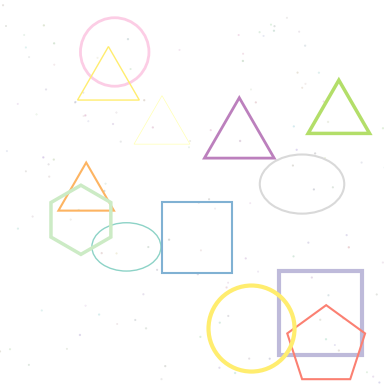[{"shape": "oval", "thickness": 1, "radius": 0.45, "center": [0.328, 0.359]}, {"shape": "triangle", "thickness": 0.5, "radius": 0.42, "center": [0.421, 0.668]}, {"shape": "square", "thickness": 3, "radius": 0.54, "center": [0.832, 0.187]}, {"shape": "pentagon", "thickness": 1.5, "radius": 0.53, "center": [0.847, 0.101]}, {"shape": "square", "thickness": 1.5, "radius": 0.46, "center": [0.512, 0.383]}, {"shape": "triangle", "thickness": 1.5, "radius": 0.42, "center": [0.224, 0.495]}, {"shape": "triangle", "thickness": 2.5, "radius": 0.46, "center": [0.88, 0.7]}, {"shape": "circle", "thickness": 2, "radius": 0.44, "center": [0.298, 0.865]}, {"shape": "oval", "thickness": 1.5, "radius": 0.55, "center": [0.784, 0.522]}, {"shape": "triangle", "thickness": 2, "radius": 0.52, "center": [0.622, 0.642]}, {"shape": "hexagon", "thickness": 2.5, "radius": 0.45, "center": [0.21, 0.429]}, {"shape": "circle", "thickness": 3, "radius": 0.56, "center": [0.653, 0.147]}, {"shape": "triangle", "thickness": 1, "radius": 0.46, "center": [0.282, 0.786]}]